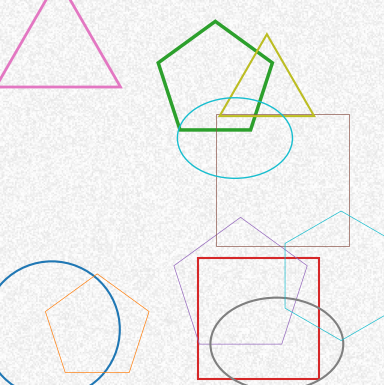[{"shape": "circle", "thickness": 1.5, "radius": 0.88, "center": [0.134, 0.144]}, {"shape": "pentagon", "thickness": 0.5, "radius": 0.71, "center": [0.253, 0.147]}, {"shape": "pentagon", "thickness": 2.5, "radius": 0.78, "center": [0.559, 0.789]}, {"shape": "square", "thickness": 1.5, "radius": 0.79, "center": [0.671, 0.172]}, {"shape": "pentagon", "thickness": 0.5, "radius": 0.91, "center": [0.625, 0.253]}, {"shape": "square", "thickness": 0.5, "radius": 0.86, "center": [0.734, 0.532]}, {"shape": "triangle", "thickness": 2, "radius": 0.94, "center": [0.151, 0.868]}, {"shape": "oval", "thickness": 1.5, "radius": 0.86, "center": [0.719, 0.106]}, {"shape": "triangle", "thickness": 1.5, "radius": 0.71, "center": [0.693, 0.769]}, {"shape": "hexagon", "thickness": 0.5, "radius": 0.84, "center": [0.886, 0.284]}, {"shape": "oval", "thickness": 1, "radius": 0.75, "center": [0.61, 0.641]}]